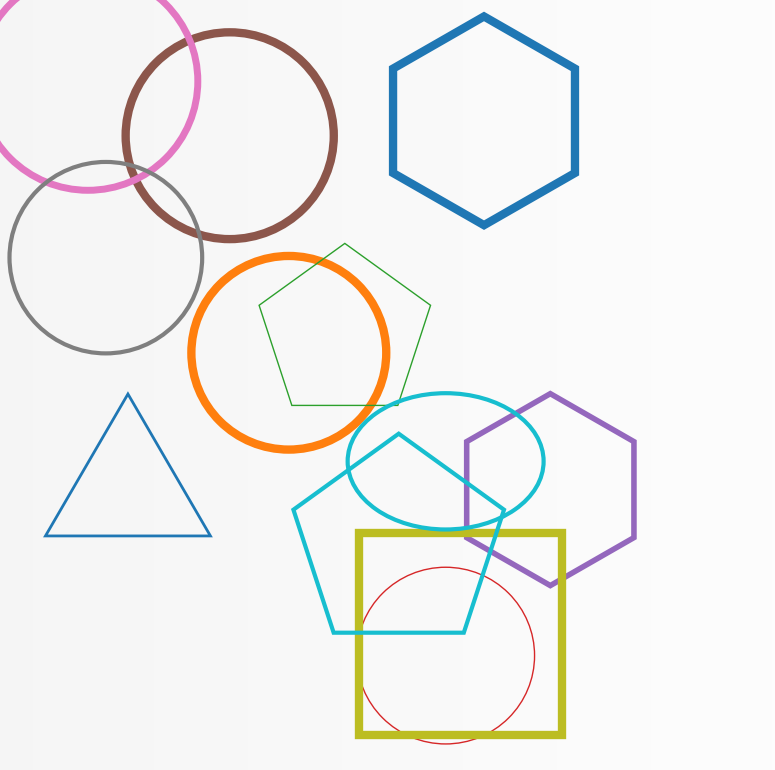[{"shape": "triangle", "thickness": 1, "radius": 0.61, "center": [0.165, 0.365]}, {"shape": "hexagon", "thickness": 3, "radius": 0.68, "center": [0.625, 0.843]}, {"shape": "circle", "thickness": 3, "radius": 0.63, "center": [0.373, 0.542]}, {"shape": "pentagon", "thickness": 0.5, "radius": 0.58, "center": [0.445, 0.568]}, {"shape": "circle", "thickness": 0.5, "radius": 0.57, "center": [0.575, 0.149]}, {"shape": "hexagon", "thickness": 2, "radius": 0.62, "center": [0.71, 0.364]}, {"shape": "circle", "thickness": 3, "radius": 0.67, "center": [0.296, 0.824]}, {"shape": "circle", "thickness": 2.5, "radius": 0.71, "center": [0.114, 0.895]}, {"shape": "circle", "thickness": 1.5, "radius": 0.62, "center": [0.137, 0.665]}, {"shape": "square", "thickness": 3, "radius": 0.66, "center": [0.594, 0.176]}, {"shape": "pentagon", "thickness": 1.5, "radius": 0.71, "center": [0.514, 0.294]}, {"shape": "oval", "thickness": 1.5, "radius": 0.63, "center": [0.575, 0.401]}]